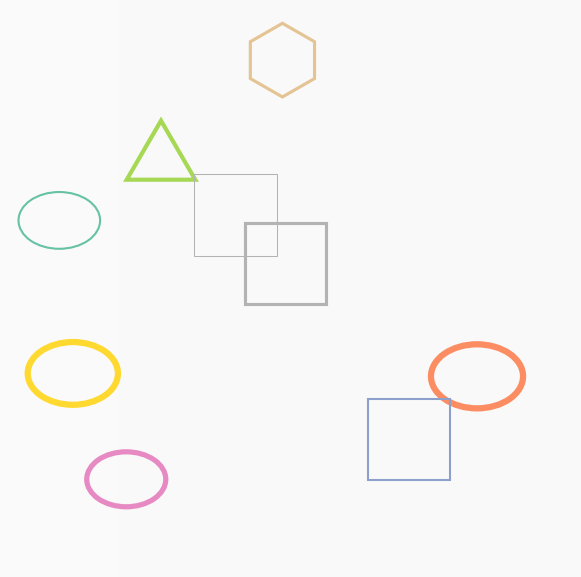[{"shape": "oval", "thickness": 1, "radius": 0.35, "center": [0.102, 0.617]}, {"shape": "oval", "thickness": 3, "radius": 0.4, "center": [0.821, 0.347]}, {"shape": "square", "thickness": 1, "radius": 0.35, "center": [0.703, 0.238]}, {"shape": "oval", "thickness": 2.5, "radius": 0.34, "center": [0.217, 0.169]}, {"shape": "triangle", "thickness": 2, "radius": 0.34, "center": [0.277, 0.722]}, {"shape": "oval", "thickness": 3, "radius": 0.39, "center": [0.125, 0.353]}, {"shape": "hexagon", "thickness": 1.5, "radius": 0.32, "center": [0.486, 0.895]}, {"shape": "square", "thickness": 1.5, "radius": 0.35, "center": [0.491, 0.543]}, {"shape": "square", "thickness": 0.5, "radius": 0.36, "center": [0.406, 0.627]}]